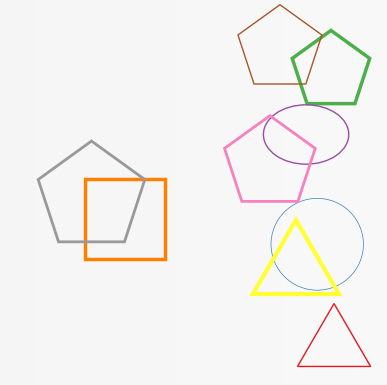[{"shape": "triangle", "thickness": 1, "radius": 0.54, "center": [0.862, 0.103]}, {"shape": "circle", "thickness": 0.5, "radius": 0.6, "center": [0.819, 0.366]}, {"shape": "pentagon", "thickness": 2.5, "radius": 0.53, "center": [0.854, 0.816]}, {"shape": "oval", "thickness": 1, "radius": 0.55, "center": [0.79, 0.651]}, {"shape": "square", "thickness": 2.5, "radius": 0.52, "center": [0.323, 0.432]}, {"shape": "triangle", "thickness": 3, "radius": 0.64, "center": [0.764, 0.3]}, {"shape": "pentagon", "thickness": 1, "radius": 0.57, "center": [0.722, 0.874]}, {"shape": "pentagon", "thickness": 2, "radius": 0.62, "center": [0.696, 0.576]}, {"shape": "pentagon", "thickness": 2, "radius": 0.72, "center": [0.236, 0.489]}]